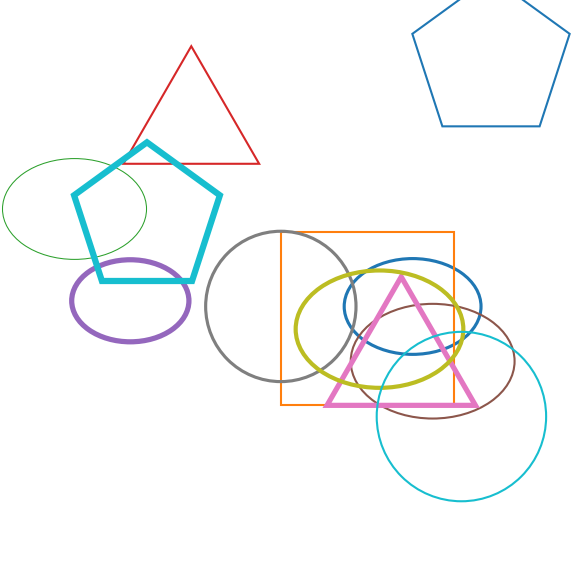[{"shape": "pentagon", "thickness": 1, "radius": 0.72, "center": [0.85, 0.896]}, {"shape": "oval", "thickness": 1.5, "radius": 0.59, "center": [0.714, 0.468]}, {"shape": "square", "thickness": 1, "radius": 0.75, "center": [0.636, 0.448]}, {"shape": "oval", "thickness": 0.5, "radius": 0.62, "center": [0.129, 0.637]}, {"shape": "triangle", "thickness": 1, "radius": 0.68, "center": [0.331, 0.783]}, {"shape": "oval", "thickness": 2.5, "radius": 0.51, "center": [0.226, 0.478]}, {"shape": "oval", "thickness": 1, "radius": 0.71, "center": [0.749, 0.374]}, {"shape": "triangle", "thickness": 2.5, "radius": 0.74, "center": [0.695, 0.371]}, {"shape": "circle", "thickness": 1.5, "radius": 0.65, "center": [0.486, 0.469]}, {"shape": "oval", "thickness": 2, "radius": 0.73, "center": [0.657, 0.429]}, {"shape": "circle", "thickness": 1, "radius": 0.73, "center": [0.799, 0.278]}, {"shape": "pentagon", "thickness": 3, "radius": 0.66, "center": [0.255, 0.62]}]